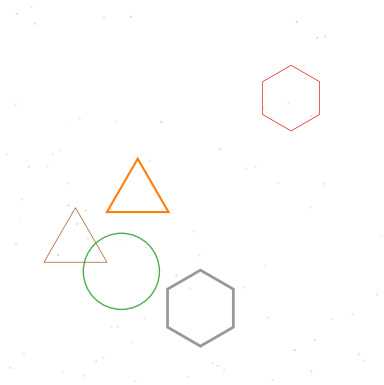[{"shape": "hexagon", "thickness": 0.5, "radius": 0.43, "center": [0.756, 0.745]}, {"shape": "circle", "thickness": 1, "radius": 0.49, "center": [0.315, 0.295]}, {"shape": "triangle", "thickness": 1.5, "radius": 0.46, "center": [0.358, 0.495]}, {"shape": "triangle", "thickness": 0.5, "radius": 0.47, "center": [0.196, 0.366]}, {"shape": "hexagon", "thickness": 2, "radius": 0.49, "center": [0.521, 0.2]}]